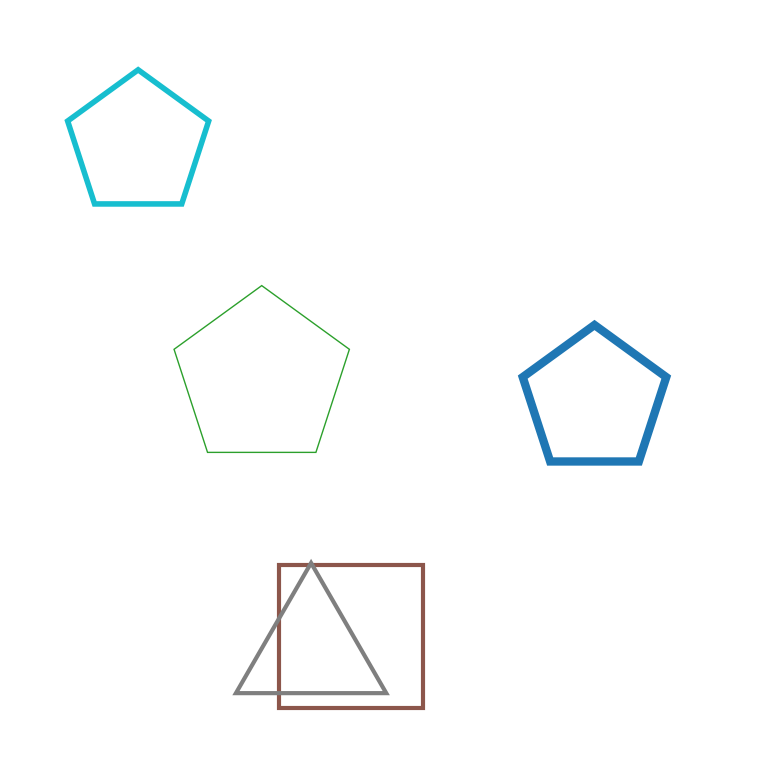[{"shape": "pentagon", "thickness": 3, "radius": 0.49, "center": [0.772, 0.48]}, {"shape": "pentagon", "thickness": 0.5, "radius": 0.6, "center": [0.34, 0.509]}, {"shape": "square", "thickness": 1.5, "radius": 0.46, "center": [0.456, 0.173]}, {"shape": "triangle", "thickness": 1.5, "radius": 0.56, "center": [0.404, 0.156]}, {"shape": "pentagon", "thickness": 2, "radius": 0.48, "center": [0.179, 0.813]}]